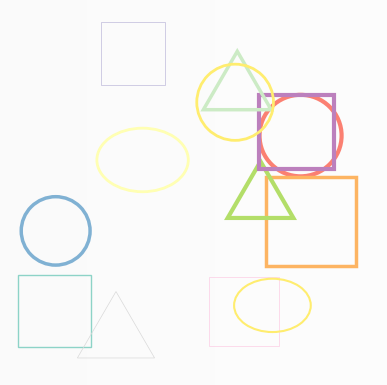[{"shape": "square", "thickness": 1, "radius": 0.47, "center": [0.14, 0.192]}, {"shape": "oval", "thickness": 2, "radius": 0.59, "center": [0.368, 0.585]}, {"shape": "square", "thickness": 0.5, "radius": 0.41, "center": [0.343, 0.86]}, {"shape": "circle", "thickness": 3, "radius": 0.53, "center": [0.776, 0.648]}, {"shape": "circle", "thickness": 2.5, "radius": 0.44, "center": [0.144, 0.4]}, {"shape": "square", "thickness": 2.5, "radius": 0.58, "center": [0.803, 0.426]}, {"shape": "triangle", "thickness": 3, "radius": 0.49, "center": [0.672, 0.483]}, {"shape": "square", "thickness": 0.5, "radius": 0.45, "center": [0.63, 0.191]}, {"shape": "triangle", "thickness": 0.5, "radius": 0.58, "center": [0.299, 0.128]}, {"shape": "square", "thickness": 3, "radius": 0.48, "center": [0.765, 0.657]}, {"shape": "triangle", "thickness": 2.5, "radius": 0.51, "center": [0.612, 0.766]}, {"shape": "circle", "thickness": 2, "radius": 0.49, "center": [0.607, 0.734]}, {"shape": "oval", "thickness": 1.5, "radius": 0.49, "center": [0.703, 0.207]}]